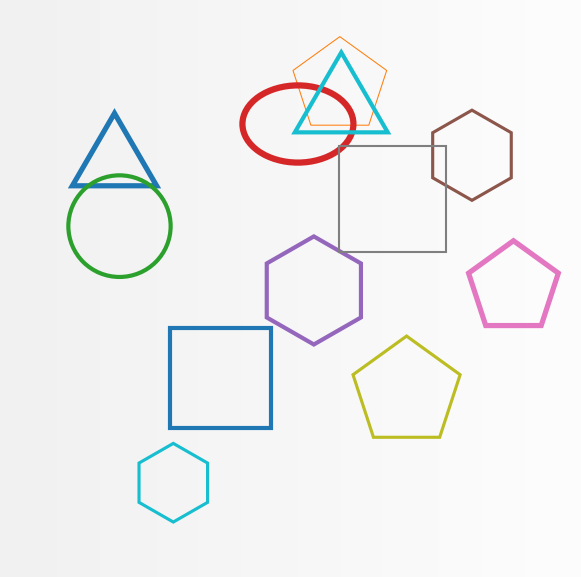[{"shape": "triangle", "thickness": 2.5, "radius": 0.42, "center": [0.197, 0.719]}, {"shape": "square", "thickness": 2, "radius": 0.43, "center": [0.38, 0.344]}, {"shape": "pentagon", "thickness": 0.5, "radius": 0.42, "center": [0.585, 0.851]}, {"shape": "circle", "thickness": 2, "radius": 0.44, "center": [0.206, 0.608]}, {"shape": "oval", "thickness": 3, "radius": 0.48, "center": [0.513, 0.784]}, {"shape": "hexagon", "thickness": 2, "radius": 0.47, "center": [0.54, 0.496]}, {"shape": "hexagon", "thickness": 1.5, "radius": 0.39, "center": [0.812, 0.73]}, {"shape": "pentagon", "thickness": 2.5, "radius": 0.41, "center": [0.883, 0.501]}, {"shape": "square", "thickness": 1, "radius": 0.46, "center": [0.675, 0.654]}, {"shape": "pentagon", "thickness": 1.5, "radius": 0.48, "center": [0.699, 0.32]}, {"shape": "hexagon", "thickness": 1.5, "radius": 0.34, "center": [0.298, 0.163]}, {"shape": "triangle", "thickness": 2, "radius": 0.46, "center": [0.587, 0.816]}]